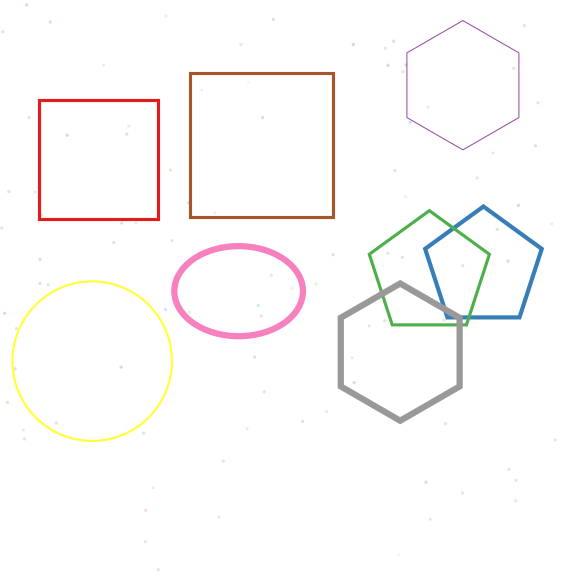[{"shape": "square", "thickness": 1.5, "radius": 0.51, "center": [0.171, 0.723]}, {"shape": "pentagon", "thickness": 2, "radius": 0.53, "center": [0.837, 0.535]}, {"shape": "pentagon", "thickness": 1.5, "radius": 0.55, "center": [0.743, 0.525]}, {"shape": "hexagon", "thickness": 0.5, "radius": 0.56, "center": [0.802, 0.852]}, {"shape": "circle", "thickness": 1, "radius": 0.69, "center": [0.16, 0.374]}, {"shape": "square", "thickness": 1.5, "radius": 0.62, "center": [0.452, 0.748]}, {"shape": "oval", "thickness": 3, "radius": 0.56, "center": [0.413, 0.495]}, {"shape": "hexagon", "thickness": 3, "radius": 0.59, "center": [0.693, 0.389]}]